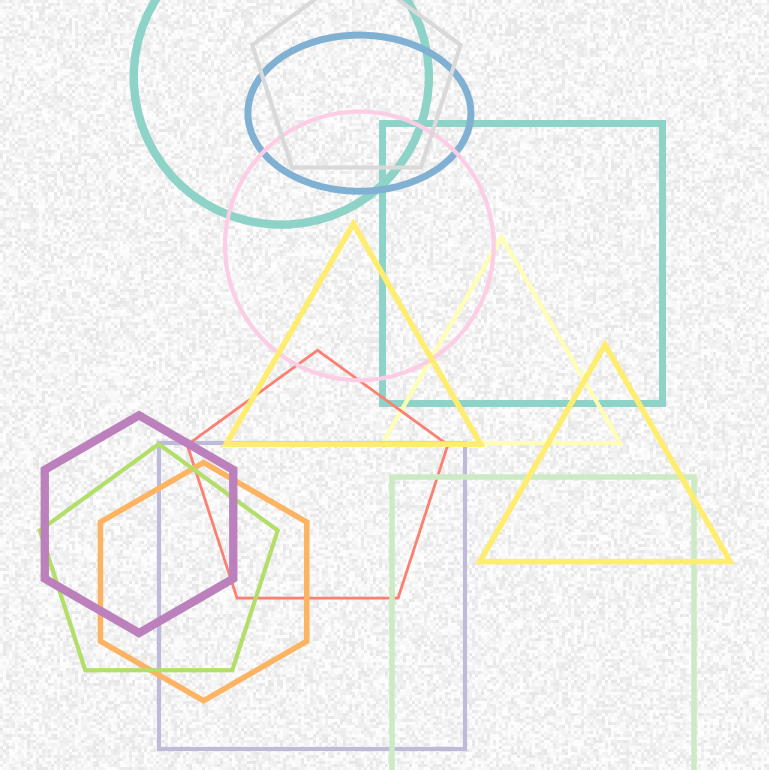[{"shape": "square", "thickness": 2.5, "radius": 0.91, "center": [0.678, 0.659]}, {"shape": "circle", "thickness": 3, "radius": 0.96, "center": [0.365, 0.9]}, {"shape": "triangle", "thickness": 1.5, "radius": 0.89, "center": [0.651, 0.514]}, {"shape": "square", "thickness": 1.5, "radius": 0.99, "center": [0.405, 0.226]}, {"shape": "pentagon", "thickness": 1, "radius": 0.89, "center": [0.412, 0.367]}, {"shape": "oval", "thickness": 2.5, "radius": 0.72, "center": [0.467, 0.853]}, {"shape": "hexagon", "thickness": 2, "radius": 0.77, "center": [0.264, 0.245]}, {"shape": "pentagon", "thickness": 1.5, "radius": 0.81, "center": [0.206, 0.261]}, {"shape": "circle", "thickness": 1.5, "radius": 0.87, "center": [0.467, 0.681]}, {"shape": "pentagon", "thickness": 1.5, "radius": 0.71, "center": [0.463, 0.898]}, {"shape": "hexagon", "thickness": 3, "radius": 0.71, "center": [0.181, 0.319]}, {"shape": "square", "thickness": 2, "radius": 0.98, "center": [0.705, 0.184]}, {"shape": "triangle", "thickness": 2, "radius": 0.95, "center": [0.459, 0.519]}, {"shape": "triangle", "thickness": 2, "radius": 0.94, "center": [0.786, 0.364]}]